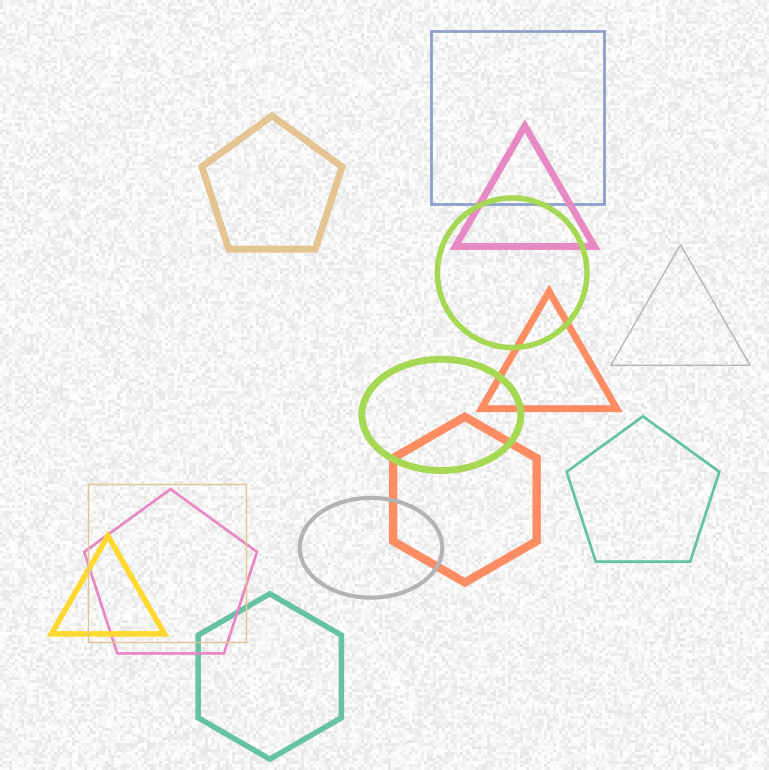[{"shape": "hexagon", "thickness": 2, "radius": 0.54, "center": [0.35, 0.121]}, {"shape": "pentagon", "thickness": 1, "radius": 0.52, "center": [0.835, 0.355]}, {"shape": "hexagon", "thickness": 3, "radius": 0.54, "center": [0.604, 0.351]}, {"shape": "triangle", "thickness": 2.5, "radius": 0.51, "center": [0.713, 0.52]}, {"shape": "square", "thickness": 1, "radius": 0.56, "center": [0.672, 0.848]}, {"shape": "triangle", "thickness": 2.5, "radius": 0.52, "center": [0.682, 0.732]}, {"shape": "pentagon", "thickness": 1, "radius": 0.59, "center": [0.222, 0.247]}, {"shape": "circle", "thickness": 2, "radius": 0.49, "center": [0.665, 0.646]}, {"shape": "oval", "thickness": 2.5, "radius": 0.52, "center": [0.573, 0.461]}, {"shape": "triangle", "thickness": 2, "radius": 0.42, "center": [0.14, 0.219]}, {"shape": "square", "thickness": 0.5, "radius": 0.51, "center": [0.217, 0.269]}, {"shape": "pentagon", "thickness": 2.5, "radius": 0.48, "center": [0.353, 0.754]}, {"shape": "oval", "thickness": 1.5, "radius": 0.46, "center": [0.482, 0.289]}, {"shape": "triangle", "thickness": 0.5, "radius": 0.52, "center": [0.884, 0.578]}]